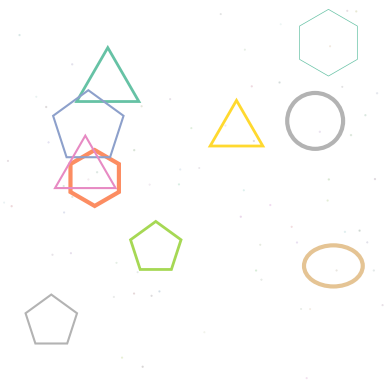[{"shape": "hexagon", "thickness": 0.5, "radius": 0.43, "center": [0.853, 0.889]}, {"shape": "triangle", "thickness": 2, "radius": 0.47, "center": [0.28, 0.783]}, {"shape": "hexagon", "thickness": 3, "radius": 0.36, "center": [0.246, 0.538]}, {"shape": "pentagon", "thickness": 1.5, "radius": 0.48, "center": [0.229, 0.669]}, {"shape": "triangle", "thickness": 1.5, "radius": 0.45, "center": [0.222, 0.557]}, {"shape": "pentagon", "thickness": 2, "radius": 0.34, "center": [0.405, 0.356]}, {"shape": "triangle", "thickness": 2, "radius": 0.39, "center": [0.614, 0.66]}, {"shape": "oval", "thickness": 3, "radius": 0.38, "center": [0.866, 0.309]}, {"shape": "pentagon", "thickness": 1.5, "radius": 0.35, "center": [0.133, 0.165]}, {"shape": "circle", "thickness": 3, "radius": 0.36, "center": [0.819, 0.686]}]